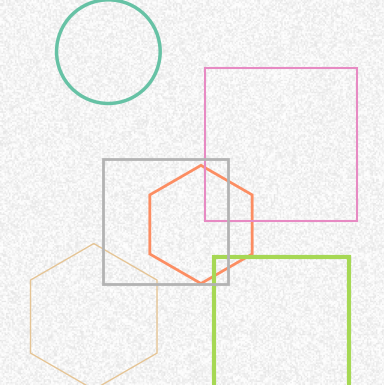[{"shape": "circle", "thickness": 2.5, "radius": 0.67, "center": [0.281, 0.866]}, {"shape": "hexagon", "thickness": 2, "radius": 0.77, "center": [0.522, 0.417]}, {"shape": "square", "thickness": 1.5, "radius": 0.99, "center": [0.73, 0.624]}, {"shape": "square", "thickness": 3, "radius": 0.88, "center": [0.731, 0.157]}, {"shape": "hexagon", "thickness": 1, "radius": 0.95, "center": [0.244, 0.178]}, {"shape": "square", "thickness": 2, "radius": 0.81, "center": [0.43, 0.425]}]